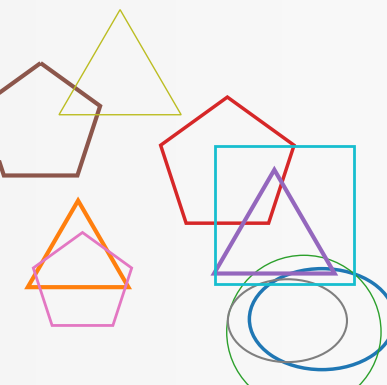[{"shape": "oval", "thickness": 2.5, "radius": 0.94, "center": [0.831, 0.171]}, {"shape": "triangle", "thickness": 3, "radius": 0.75, "center": [0.202, 0.329]}, {"shape": "circle", "thickness": 1, "radius": 1.0, "center": [0.784, 0.138]}, {"shape": "pentagon", "thickness": 2.5, "radius": 0.91, "center": [0.587, 0.567]}, {"shape": "triangle", "thickness": 3, "radius": 0.9, "center": [0.708, 0.379]}, {"shape": "pentagon", "thickness": 3, "radius": 0.81, "center": [0.105, 0.675]}, {"shape": "pentagon", "thickness": 2, "radius": 0.67, "center": [0.213, 0.263]}, {"shape": "oval", "thickness": 1.5, "radius": 0.77, "center": [0.742, 0.167]}, {"shape": "triangle", "thickness": 1, "radius": 0.91, "center": [0.31, 0.793]}, {"shape": "square", "thickness": 2, "radius": 0.9, "center": [0.735, 0.442]}]